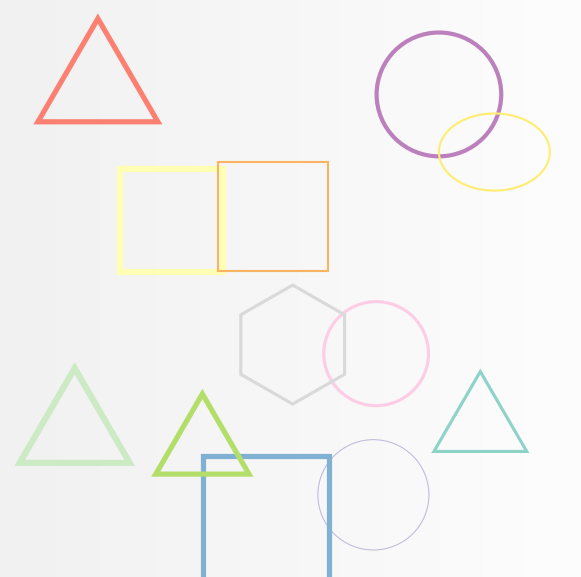[{"shape": "triangle", "thickness": 1.5, "radius": 0.46, "center": [0.826, 0.264]}, {"shape": "square", "thickness": 3, "radius": 0.45, "center": [0.295, 0.617]}, {"shape": "circle", "thickness": 0.5, "radius": 0.48, "center": [0.642, 0.142]}, {"shape": "triangle", "thickness": 2.5, "radius": 0.6, "center": [0.168, 0.848]}, {"shape": "square", "thickness": 2.5, "radius": 0.54, "center": [0.458, 0.1]}, {"shape": "square", "thickness": 1, "radius": 0.47, "center": [0.47, 0.625]}, {"shape": "triangle", "thickness": 2.5, "radius": 0.46, "center": [0.348, 0.224]}, {"shape": "circle", "thickness": 1.5, "radius": 0.45, "center": [0.647, 0.387]}, {"shape": "hexagon", "thickness": 1.5, "radius": 0.52, "center": [0.504, 0.402]}, {"shape": "circle", "thickness": 2, "radius": 0.54, "center": [0.755, 0.836]}, {"shape": "triangle", "thickness": 3, "radius": 0.55, "center": [0.128, 0.252]}, {"shape": "oval", "thickness": 1, "radius": 0.48, "center": [0.851, 0.736]}]